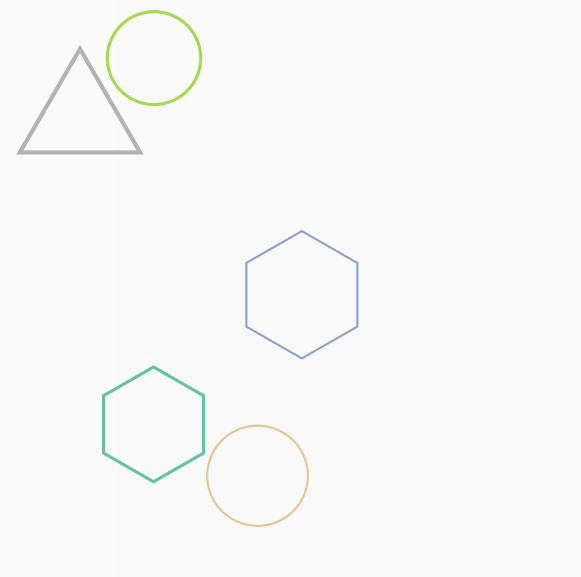[{"shape": "hexagon", "thickness": 1.5, "radius": 0.5, "center": [0.264, 0.264]}, {"shape": "hexagon", "thickness": 1, "radius": 0.55, "center": [0.519, 0.489]}, {"shape": "circle", "thickness": 1.5, "radius": 0.4, "center": [0.265, 0.899]}, {"shape": "circle", "thickness": 1, "radius": 0.43, "center": [0.443, 0.175]}, {"shape": "triangle", "thickness": 2, "radius": 0.6, "center": [0.138, 0.795]}]